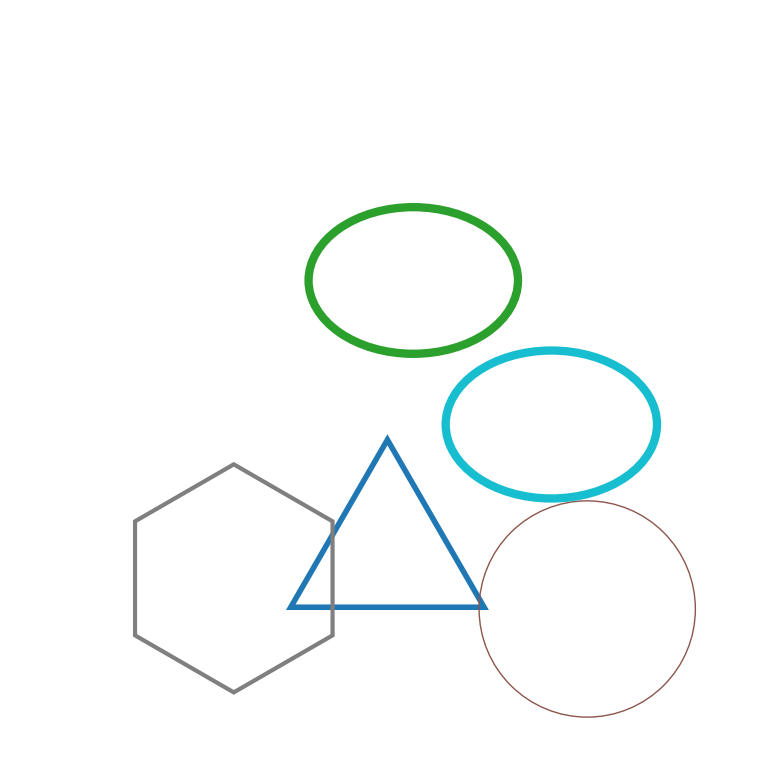[{"shape": "triangle", "thickness": 2, "radius": 0.72, "center": [0.503, 0.284]}, {"shape": "oval", "thickness": 3, "radius": 0.68, "center": [0.537, 0.636]}, {"shape": "circle", "thickness": 0.5, "radius": 0.7, "center": [0.763, 0.209]}, {"shape": "hexagon", "thickness": 1.5, "radius": 0.74, "center": [0.304, 0.249]}, {"shape": "oval", "thickness": 3, "radius": 0.69, "center": [0.716, 0.449]}]